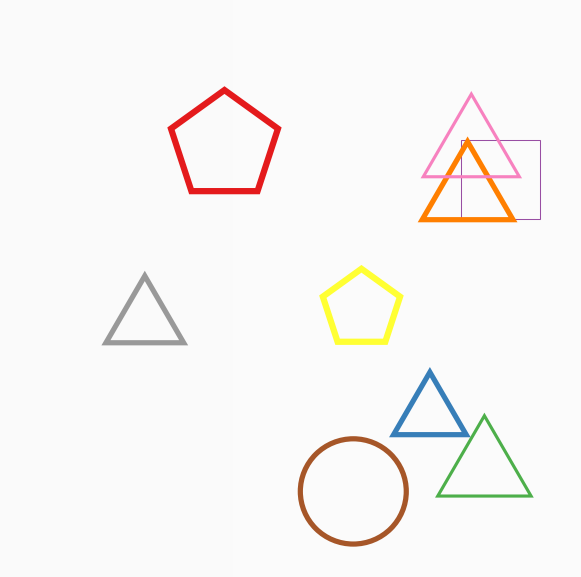[{"shape": "pentagon", "thickness": 3, "radius": 0.48, "center": [0.386, 0.746]}, {"shape": "triangle", "thickness": 2.5, "radius": 0.36, "center": [0.74, 0.283]}, {"shape": "triangle", "thickness": 1.5, "radius": 0.46, "center": [0.833, 0.187]}, {"shape": "square", "thickness": 0.5, "radius": 0.34, "center": [0.861, 0.688]}, {"shape": "triangle", "thickness": 2.5, "radius": 0.45, "center": [0.804, 0.664]}, {"shape": "pentagon", "thickness": 3, "radius": 0.35, "center": [0.622, 0.464]}, {"shape": "circle", "thickness": 2.5, "radius": 0.46, "center": [0.608, 0.148]}, {"shape": "triangle", "thickness": 1.5, "radius": 0.48, "center": [0.811, 0.741]}, {"shape": "triangle", "thickness": 2.5, "radius": 0.39, "center": [0.249, 0.444]}]